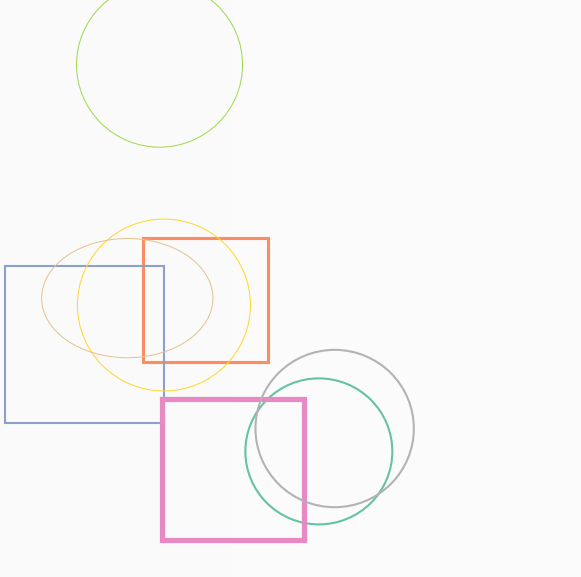[{"shape": "circle", "thickness": 1, "radius": 0.63, "center": [0.549, 0.218]}, {"shape": "square", "thickness": 1.5, "radius": 0.54, "center": [0.353, 0.479]}, {"shape": "square", "thickness": 1, "radius": 0.68, "center": [0.145, 0.402]}, {"shape": "square", "thickness": 2.5, "radius": 0.61, "center": [0.401, 0.186]}, {"shape": "circle", "thickness": 0.5, "radius": 0.71, "center": [0.274, 0.887]}, {"shape": "circle", "thickness": 0.5, "radius": 0.74, "center": [0.282, 0.471]}, {"shape": "oval", "thickness": 0.5, "radius": 0.74, "center": [0.219, 0.483]}, {"shape": "circle", "thickness": 1, "radius": 0.68, "center": [0.576, 0.257]}]